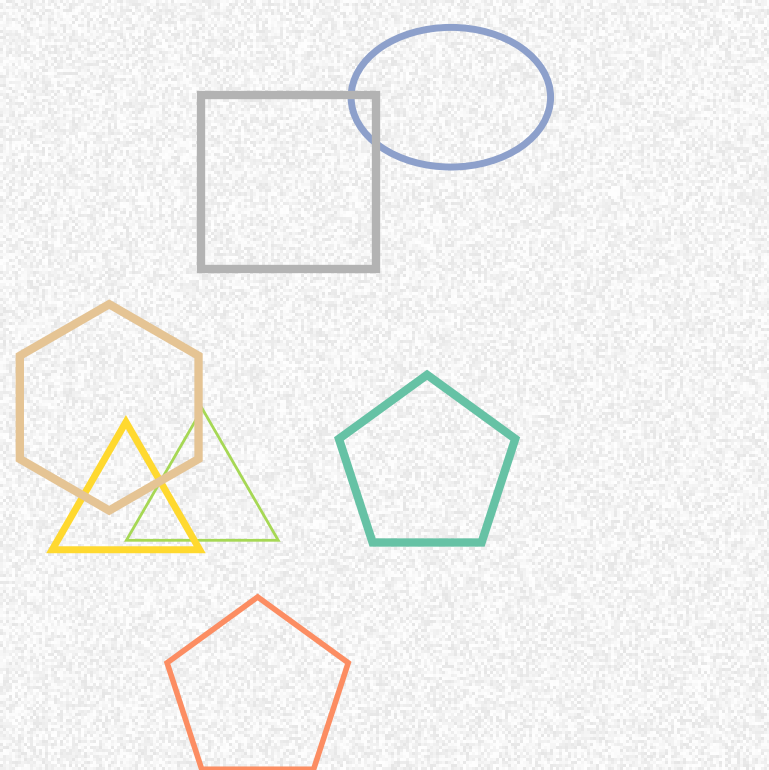[{"shape": "pentagon", "thickness": 3, "radius": 0.6, "center": [0.555, 0.393]}, {"shape": "pentagon", "thickness": 2, "radius": 0.62, "center": [0.335, 0.101]}, {"shape": "oval", "thickness": 2.5, "radius": 0.65, "center": [0.585, 0.874]}, {"shape": "triangle", "thickness": 1, "radius": 0.57, "center": [0.263, 0.355]}, {"shape": "triangle", "thickness": 2.5, "radius": 0.55, "center": [0.164, 0.341]}, {"shape": "hexagon", "thickness": 3, "radius": 0.67, "center": [0.142, 0.471]}, {"shape": "square", "thickness": 3, "radius": 0.57, "center": [0.375, 0.764]}]